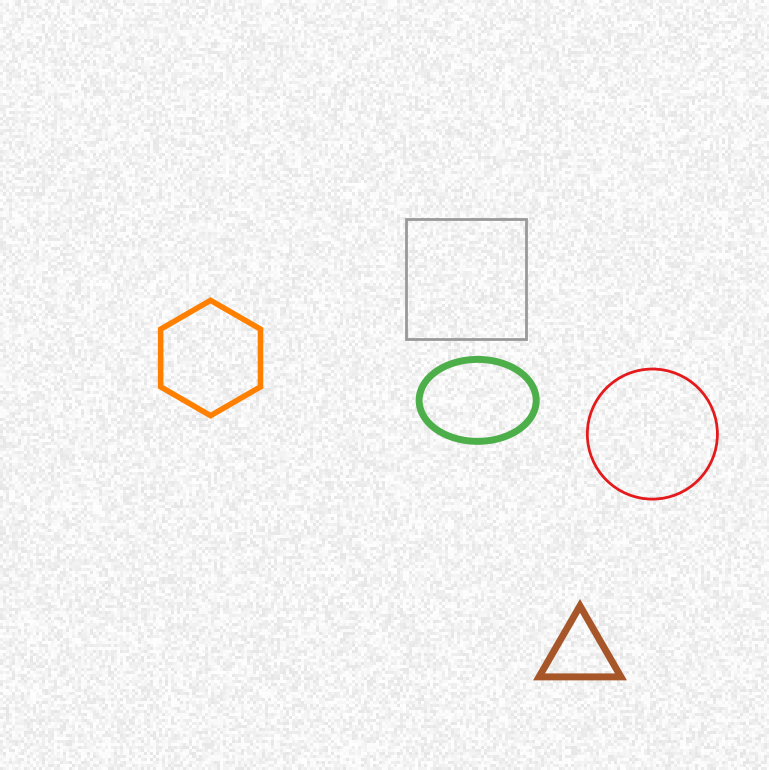[{"shape": "circle", "thickness": 1, "radius": 0.42, "center": [0.847, 0.436]}, {"shape": "oval", "thickness": 2.5, "radius": 0.38, "center": [0.62, 0.48]}, {"shape": "hexagon", "thickness": 2, "radius": 0.37, "center": [0.273, 0.535]}, {"shape": "triangle", "thickness": 2.5, "radius": 0.31, "center": [0.753, 0.152]}, {"shape": "square", "thickness": 1, "radius": 0.39, "center": [0.605, 0.638]}]